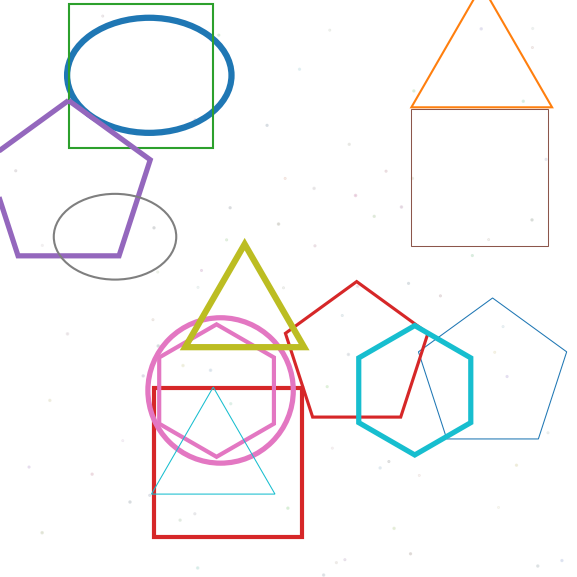[{"shape": "pentagon", "thickness": 0.5, "radius": 0.67, "center": [0.853, 0.348]}, {"shape": "oval", "thickness": 3, "radius": 0.71, "center": [0.259, 0.869]}, {"shape": "triangle", "thickness": 1, "radius": 0.7, "center": [0.834, 0.884]}, {"shape": "square", "thickness": 1, "radius": 0.62, "center": [0.244, 0.868]}, {"shape": "square", "thickness": 2, "radius": 0.64, "center": [0.395, 0.198]}, {"shape": "pentagon", "thickness": 1.5, "radius": 0.65, "center": [0.618, 0.382]}, {"shape": "pentagon", "thickness": 2.5, "radius": 0.74, "center": [0.119, 0.676]}, {"shape": "square", "thickness": 0.5, "radius": 0.6, "center": [0.831, 0.692]}, {"shape": "circle", "thickness": 2.5, "radius": 0.63, "center": [0.382, 0.323]}, {"shape": "hexagon", "thickness": 2, "radius": 0.57, "center": [0.375, 0.323]}, {"shape": "oval", "thickness": 1, "radius": 0.53, "center": [0.199, 0.589]}, {"shape": "triangle", "thickness": 3, "radius": 0.59, "center": [0.424, 0.457]}, {"shape": "triangle", "thickness": 0.5, "radius": 0.62, "center": [0.369, 0.205]}, {"shape": "hexagon", "thickness": 2.5, "radius": 0.56, "center": [0.718, 0.323]}]